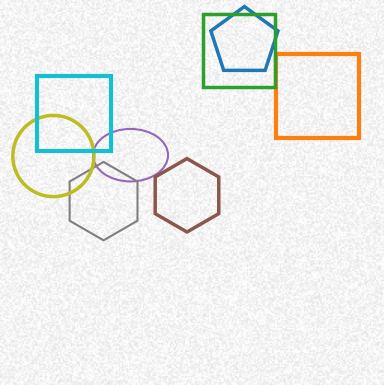[{"shape": "pentagon", "thickness": 2.5, "radius": 0.46, "center": [0.635, 0.891]}, {"shape": "square", "thickness": 3, "radius": 0.54, "center": [0.824, 0.75]}, {"shape": "square", "thickness": 2.5, "radius": 0.47, "center": [0.62, 0.869]}, {"shape": "oval", "thickness": 1.5, "radius": 0.49, "center": [0.339, 0.597]}, {"shape": "hexagon", "thickness": 2.5, "radius": 0.48, "center": [0.486, 0.493]}, {"shape": "hexagon", "thickness": 1.5, "radius": 0.51, "center": [0.269, 0.478]}, {"shape": "circle", "thickness": 2.5, "radius": 0.53, "center": [0.139, 0.595]}, {"shape": "square", "thickness": 3, "radius": 0.48, "center": [0.192, 0.705]}]